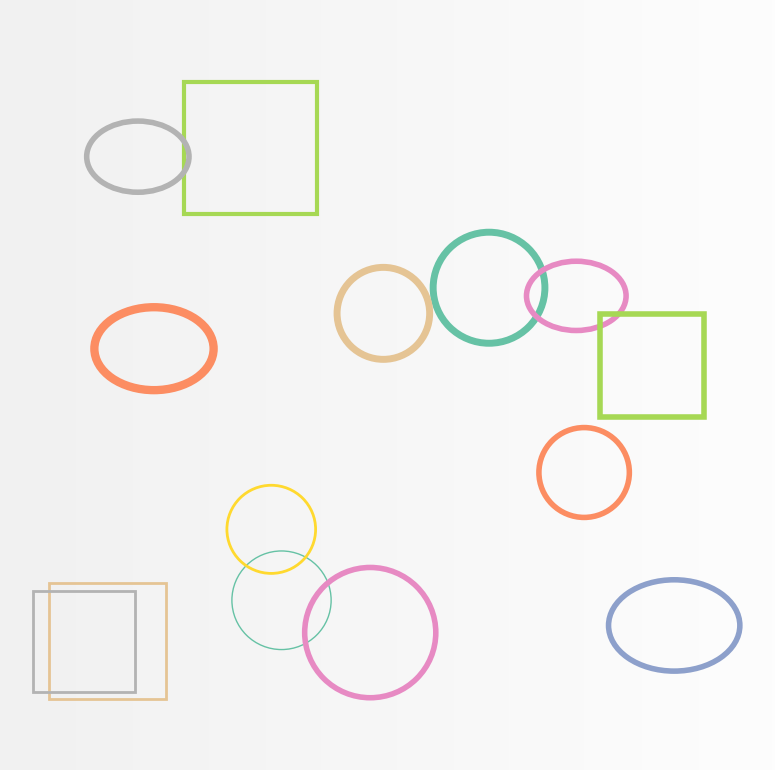[{"shape": "circle", "thickness": 2.5, "radius": 0.36, "center": [0.631, 0.626]}, {"shape": "circle", "thickness": 0.5, "radius": 0.32, "center": [0.363, 0.22]}, {"shape": "oval", "thickness": 3, "radius": 0.38, "center": [0.199, 0.547]}, {"shape": "circle", "thickness": 2, "radius": 0.29, "center": [0.754, 0.386]}, {"shape": "oval", "thickness": 2, "radius": 0.42, "center": [0.87, 0.188]}, {"shape": "circle", "thickness": 2, "radius": 0.42, "center": [0.478, 0.178]}, {"shape": "oval", "thickness": 2, "radius": 0.32, "center": [0.744, 0.616]}, {"shape": "square", "thickness": 2, "radius": 0.33, "center": [0.842, 0.525]}, {"shape": "square", "thickness": 1.5, "radius": 0.43, "center": [0.323, 0.807]}, {"shape": "circle", "thickness": 1, "radius": 0.29, "center": [0.35, 0.313]}, {"shape": "square", "thickness": 1, "radius": 0.38, "center": [0.139, 0.167]}, {"shape": "circle", "thickness": 2.5, "radius": 0.3, "center": [0.495, 0.593]}, {"shape": "square", "thickness": 1, "radius": 0.33, "center": [0.108, 0.167]}, {"shape": "oval", "thickness": 2, "radius": 0.33, "center": [0.178, 0.797]}]